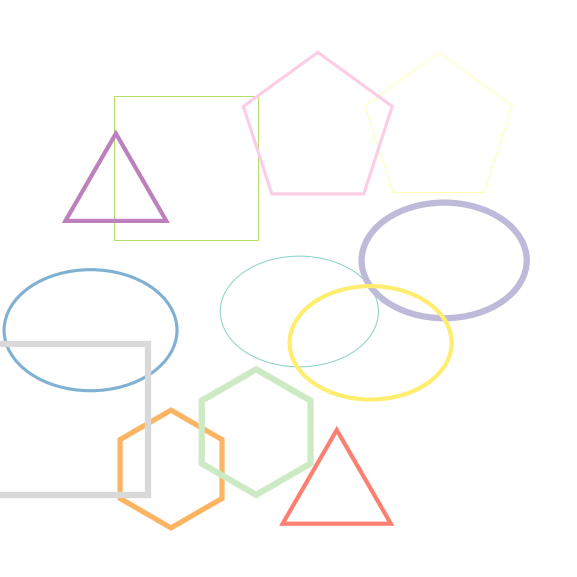[{"shape": "oval", "thickness": 0.5, "radius": 0.68, "center": [0.518, 0.46]}, {"shape": "pentagon", "thickness": 0.5, "radius": 0.67, "center": [0.759, 0.774]}, {"shape": "oval", "thickness": 3, "radius": 0.71, "center": [0.769, 0.548]}, {"shape": "triangle", "thickness": 2, "radius": 0.54, "center": [0.583, 0.146]}, {"shape": "oval", "thickness": 1.5, "radius": 0.75, "center": [0.157, 0.427]}, {"shape": "hexagon", "thickness": 2.5, "radius": 0.51, "center": [0.296, 0.187]}, {"shape": "square", "thickness": 0.5, "radius": 0.62, "center": [0.322, 0.709]}, {"shape": "pentagon", "thickness": 1.5, "radius": 0.68, "center": [0.55, 0.773]}, {"shape": "square", "thickness": 3, "radius": 0.65, "center": [0.126, 0.273]}, {"shape": "triangle", "thickness": 2, "radius": 0.5, "center": [0.201, 0.667]}, {"shape": "hexagon", "thickness": 3, "radius": 0.54, "center": [0.444, 0.251]}, {"shape": "oval", "thickness": 2, "radius": 0.7, "center": [0.642, 0.406]}]